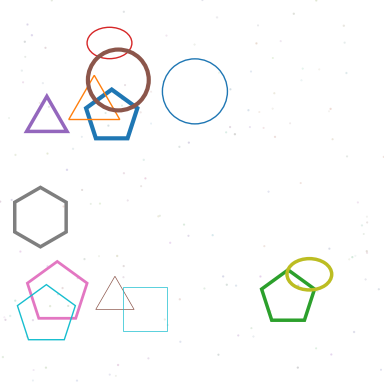[{"shape": "circle", "thickness": 1, "radius": 0.42, "center": [0.506, 0.763]}, {"shape": "pentagon", "thickness": 3, "radius": 0.35, "center": [0.29, 0.697]}, {"shape": "triangle", "thickness": 1, "radius": 0.38, "center": [0.245, 0.728]}, {"shape": "pentagon", "thickness": 2.5, "radius": 0.36, "center": [0.748, 0.227]}, {"shape": "oval", "thickness": 1, "radius": 0.29, "center": [0.284, 0.888]}, {"shape": "triangle", "thickness": 2.5, "radius": 0.3, "center": [0.122, 0.689]}, {"shape": "triangle", "thickness": 0.5, "radius": 0.29, "center": [0.299, 0.225]}, {"shape": "circle", "thickness": 3, "radius": 0.4, "center": [0.307, 0.792]}, {"shape": "pentagon", "thickness": 2, "radius": 0.41, "center": [0.149, 0.239]}, {"shape": "hexagon", "thickness": 2.5, "radius": 0.39, "center": [0.105, 0.436]}, {"shape": "oval", "thickness": 2.5, "radius": 0.29, "center": [0.804, 0.288]}, {"shape": "pentagon", "thickness": 1, "radius": 0.4, "center": [0.12, 0.182]}, {"shape": "square", "thickness": 0.5, "radius": 0.29, "center": [0.377, 0.197]}]